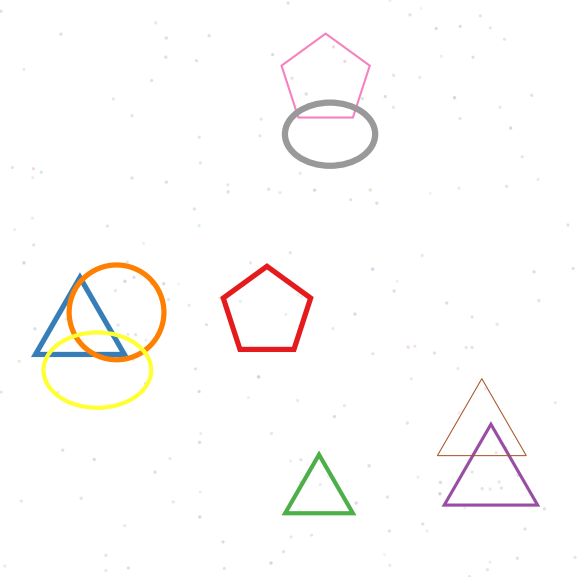[{"shape": "pentagon", "thickness": 2.5, "radius": 0.4, "center": [0.462, 0.458]}, {"shape": "triangle", "thickness": 2.5, "radius": 0.44, "center": [0.138, 0.43]}, {"shape": "triangle", "thickness": 2, "radius": 0.34, "center": [0.552, 0.144]}, {"shape": "triangle", "thickness": 1.5, "radius": 0.47, "center": [0.85, 0.171]}, {"shape": "circle", "thickness": 2.5, "radius": 0.41, "center": [0.202, 0.458]}, {"shape": "oval", "thickness": 2, "radius": 0.47, "center": [0.169, 0.358]}, {"shape": "triangle", "thickness": 0.5, "radius": 0.44, "center": [0.834, 0.255]}, {"shape": "pentagon", "thickness": 1, "radius": 0.4, "center": [0.564, 0.861]}, {"shape": "oval", "thickness": 3, "radius": 0.39, "center": [0.572, 0.767]}]